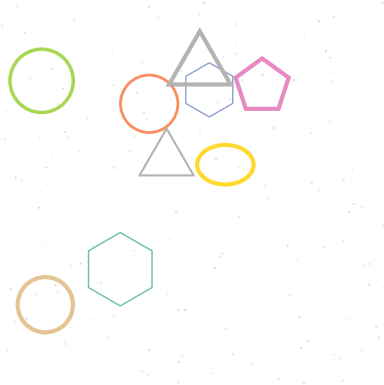[{"shape": "hexagon", "thickness": 1, "radius": 0.48, "center": [0.312, 0.301]}, {"shape": "circle", "thickness": 2, "radius": 0.37, "center": [0.388, 0.73]}, {"shape": "hexagon", "thickness": 1, "radius": 0.35, "center": [0.544, 0.767]}, {"shape": "pentagon", "thickness": 3, "radius": 0.36, "center": [0.681, 0.776]}, {"shape": "circle", "thickness": 2.5, "radius": 0.41, "center": [0.108, 0.79]}, {"shape": "oval", "thickness": 3, "radius": 0.37, "center": [0.585, 0.572]}, {"shape": "circle", "thickness": 3, "radius": 0.36, "center": [0.118, 0.209]}, {"shape": "triangle", "thickness": 1.5, "radius": 0.41, "center": [0.433, 0.585]}, {"shape": "triangle", "thickness": 3, "radius": 0.46, "center": [0.519, 0.827]}]